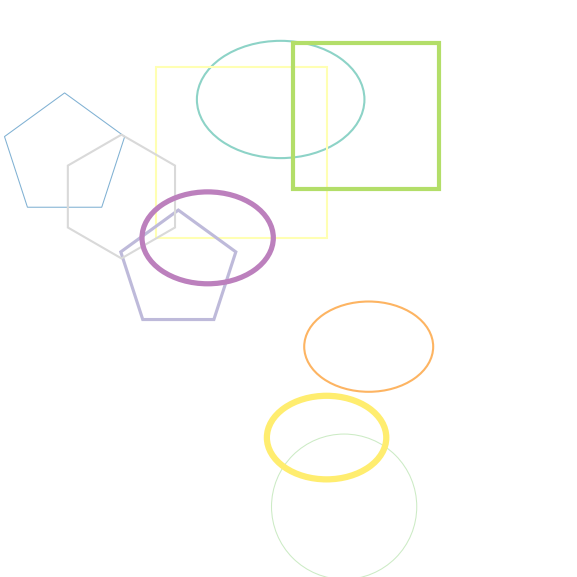[{"shape": "oval", "thickness": 1, "radius": 0.73, "center": [0.486, 0.827]}, {"shape": "square", "thickness": 1, "radius": 0.74, "center": [0.419, 0.735]}, {"shape": "pentagon", "thickness": 1.5, "radius": 0.52, "center": [0.309, 0.531]}, {"shape": "pentagon", "thickness": 0.5, "radius": 0.55, "center": [0.112, 0.729]}, {"shape": "oval", "thickness": 1, "radius": 0.56, "center": [0.638, 0.399]}, {"shape": "square", "thickness": 2, "radius": 0.63, "center": [0.634, 0.798]}, {"shape": "hexagon", "thickness": 1, "radius": 0.54, "center": [0.21, 0.659]}, {"shape": "oval", "thickness": 2.5, "radius": 0.57, "center": [0.36, 0.587]}, {"shape": "circle", "thickness": 0.5, "radius": 0.63, "center": [0.596, 0.122]}, {"shape": "oval", "thickness": 3, "radius": 0.52, "center": [0.566, 0.241]}]